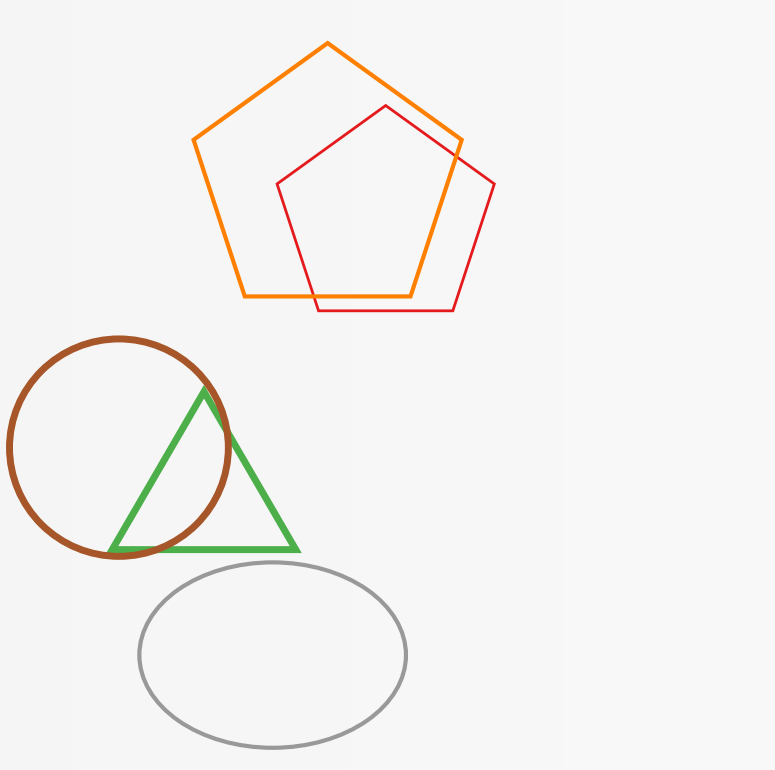[{"shape": "pentagon", "thickness": 1, "radius": 0.74, "center": [0.498, 0.716]}, {"shape": "triangle", "thickness": 2.5, "radius": 0.68, "center": [0.263, 0.355]}, {"shape": "pentagon", "thickness": 1.5, "radius": 0.91, "center": [0.423, 0.762]}, {"shape": "circle", "thickness": 2.5, "radius": 0.71, "center": [0.153, 0.419]}, {"shape": "oval", "thickness": 1.5, "radius": 0.86, "center": [0.352, 0.149]}]